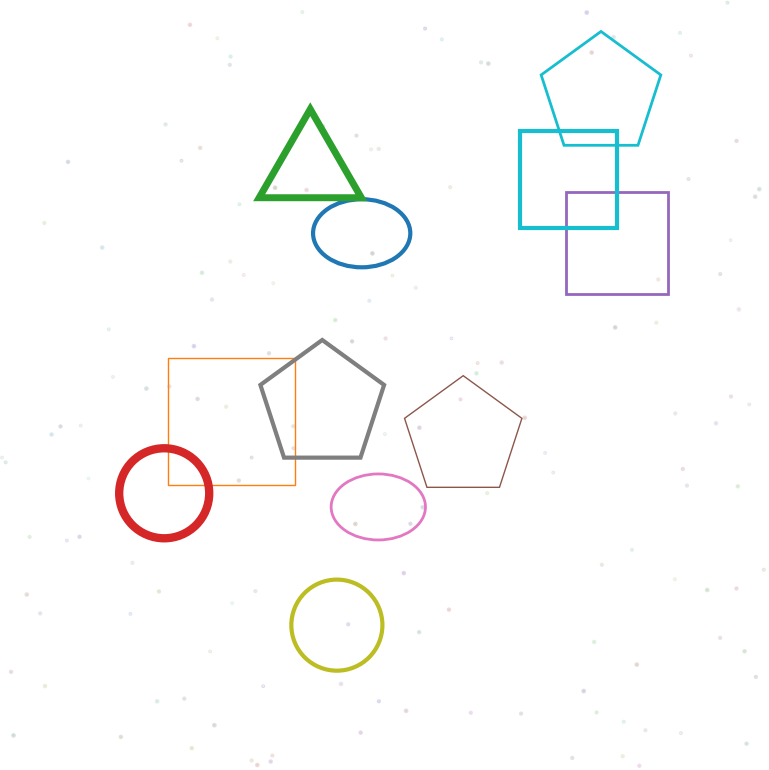[{"shape": "oval", "thickness": 1.5, "radius": 0.32, "center": [0.47, 0.697]}, {"shape": "square", "thickness": 0.5, "radius": 0.41, "center": [0.301, 0.452]}, {"shape": "triangle", "thickness": 2.5, "radius": 0.38, "center": [0.403, 0.782]}, {"shape": "circle", "thickness": 3, "radius": 0.29, "center": [0.213, 0.359]}, {"shape": "square", "thickness": 1, "radius": 0.33, "center": [0.801, 0.684]}, {"shape": "pentagon", "thickness": 0.5, "radius": 0.4, "center": [0.602, 0.432]}, {"shape": "oval", "thickness": 1, "radius": 0.31, "center": [0.491, 0.342]}, {"shape": "pentagon", "thickness": 1.5, "radius": 0.42, "center": [0.419, 0.474]}, {"shape": "circle", "thickness": 1.5, "radius": 0.3, "center": [0.438, 0.188]}, {"shape": "pentagon", "thickness": 1, "radius": 0.41, "center": [0.781, 0.877]}, {"shape": "square", "thickness": 1.5, "radius": 0.31, "center": [0.738, 0.767]}]